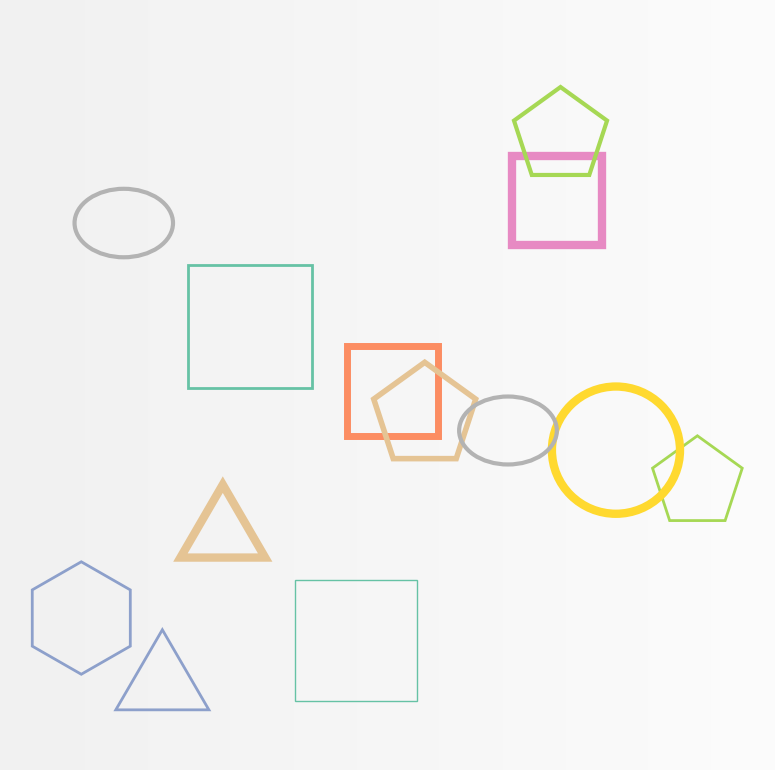[{"shape": "square", "thickness": 0.5, "radius": 0.39, "center": [0.46, 0.169]}, {"shape": "square", "thickness": 1, "radius": 0.4, "center": [0.322, 0.575]}, {"shape": "square", "thickness": 2.5, "radius": 0.29, "center": [0.507, 0.493]}, {"shape": "hexagon", "thickness": 1, "radius": 0.37, "center": [0.105, 0.197]}, {"shape": "triangle", "thickness": 1, "radius": 0.35, "center": [0.209, 0.113]}, {"shape": "square", "thickness": 3, "radius": 0.29, "center": [0.719, 0.74]}, {"shape": "pentagon", "thickness": 1, "radius": 0.3, "center": [0.9, 0.373]}, {"shape": "pentagon", "thickness": 1.5, "radius": 0.32, "center": [0.723, 0.824]}, {"shape": "circle", "thickness": 3, "radius": 0.41, "center": [0.795, 0.415]}, {"shape": "triangle", "thickness": 3, "radius": 0.32, "center": [0.287, 0.307]}, {"shape": "pentagon", "thickness": 2, "radius": 0.35, "center": [0.548, 0.46]}, {"shape": "oval", "thickness": 1.5, "radius": 0.32, "center": [0.655, 0.441]}, {"shape": "oval", "thickness": 1.5, "radius": 0.32, "center": [0.16, 0.71]}]